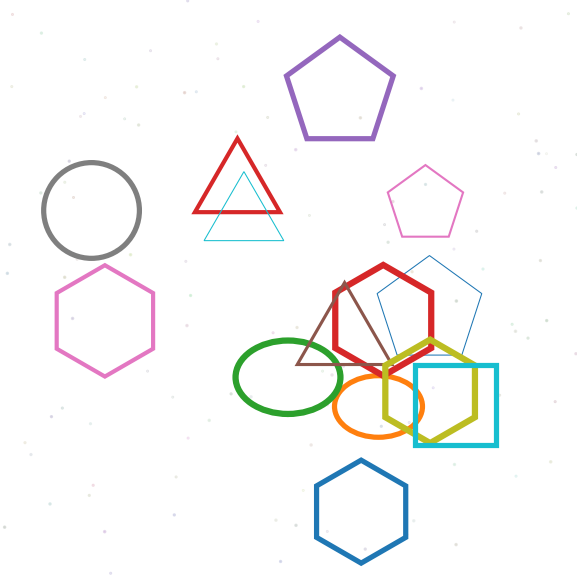[{"shape": "pentagon", "thickness": 0.5, "radius": 0.48, "center": [0.744, 0.461]}, {"shape": "hexagon", "thickness": 2.5, "radius": 0.45, "center": [0.625, 0.113]}, {"shape": "oval", "thickness": 2.5, "radius": 0.38, "center": [0.655, 0.295]}, {"shape": "oval", "thickness": 3, "radius": 0.45, "center": [0.499, 0.346]}, {"shape": "hexagon", "thickness": 3, "radius": 0.48, "center": [0.664, 0.444]}, {"shape": "triangle", "thickness": 2, "radius": 0.43, "center": [0.411, 0.674]}, {"shape": "pentagon", "thickness": 2.5, "radius": 0.49, "center": [0.589, 0.838]}, {"shape": "triangle", "thickness": 1.5, "radius": 0.47, "center": [0.597, 0.415]}, {"shape": "pentagon", "thickness": 1, "radius": 0.34, "center": [0.737, 0.645]}, {"shape": "hexagon", "thickness": 2, "radius": 0.48, "center": [0.182, 0.443]}, {"shape": "circle", "thickness": 2.5, "radius": 0.41, "center": [0.159, 0.635]}, {"shape": "hexagon", "thickness": 3, "radius": 0.45, "center": [0.745, 0.321]}, {"shape": "triangle", "thickness": 0.5, "radius": 0.4, "center": [0.422, 0.622]}, {"shape": "square", "thickness": 2.5, "radius": 0.35, "center": [0.789, 0.298]}]